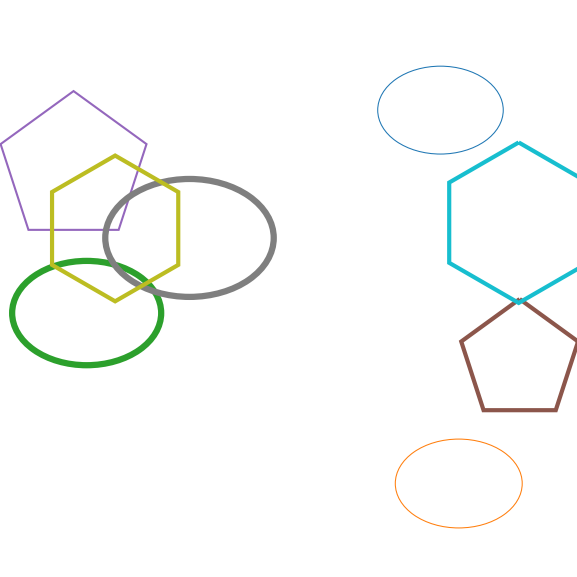[{"shape": "oval", "thickness": 0.5, "radius": 0.54, "center": [0.763, 0.808]}, {"shape": "oval", "thickness": 0.5, "radius": 0.55, "center": [0.794, 0.162]}, {"shape": "oval", "thickness": 3, "radius": 0.65, "center": [0.15, 0.457]}, {"shape": "pentagon", "thickness": 1, "radius": 0.66, "center": [0.127, 0.709]}, {"shape": "pentagon", "thickness": 2, "radius": 0.53, "center": [0.9, 0.375]}, {"shape": "oval", "thickness": 3, "radius": 0.73, "center": [0.328, 0.587]}, {"shape": "hexagon", "thickness": 2, "radius": 0.63, "center": [0.199, 0.604]}, {"shape": "hexagon", "thickness": 2, "radius": 0.69, "center": [0.898, 0.614]}]